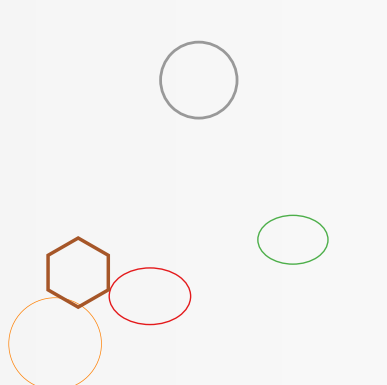[{"shape": "oval", "thickness": 1, "radius": 0.53, "center": [0.387, 0.231]}, {"shape": "oval", "thickness": 1, "radius": 0.45, "center": [0.756, 0.377]}, {"shape": "circle", "thickness": 0.5, "radius": 0.6, "center": [0.142, 0.107]}, {"shape": "hexagon", "thickness": 2.5, "radius": 0.45, "center": [0.202, 0.292]}, {"shape": "circle", "thickness": 2, "radius": 0.49, "center": [0.513, 0.792]}]